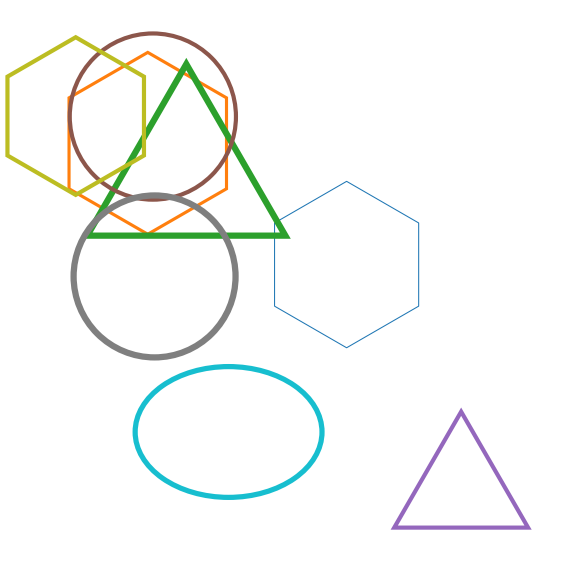[{"shape": "hexagon", "thickness": 0.5, "radius": 0.72, "center": [0.6, 0.541]}, {"shape": "hexagon", "thickness": 1.5, "radius": 0.79, "center": [0.256, 0.751]}, {"shape": "triangle", "thickness": 3, "radius": 0.99, "center": [0.323, 0.69]}, {"shape": "triangle", "thickness": 2, "radius": 0.67, "center": [0.799, 0.152]}, {"shape": "circle", "thickness": 2, "radius": 0.72, "center": [0.265, 0.797]}, {"shape": "circle", "thickness": 3, "radius": 0.7, "center": [0.268, 0.52]}, {"shape": "hexagon", "thickness": 2, "radius": 0.68, "center": [0.131, 0.798]}, {"shape": "oval", "thickness": 2.5, "radius": 0.81, "center": [0.396, 0.251]}]